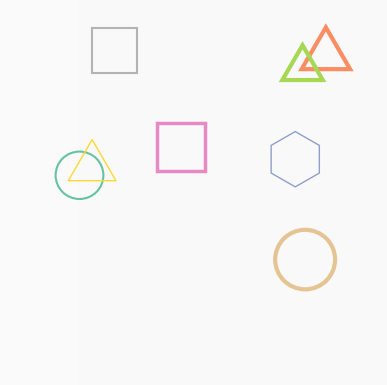[{"shape": "circle", "thickness": 1.5, "radius": 0.31, "center": [0.205, 0.545]}, {"shape": "triangle", "thickness": 3, "radius": 0.36, "center": [0.841, 0.857]}, {"shape": "hexagon", "thickness": 1, "radius": 0.36, "center": [0.762, 0.586]}, {"shape": "square", "thickness": 2.5, "radius": 0.31, "center": [0.467, 0.618]}, {"shape": "triangle", "thickness": 3, "radius": 0.3, "center": [0.781, 0.822]}, {"shape": "triangle", "thickness": 1, "radius": 0.36, "center": [0.238, 0.566]}, {"shape": "circle", "thickness": 3, "radius": 0.39, "center": [0.787, 0.326]}, {"shape": "square", "thickness": 1.5, "radius": 0.29, "center": [0.296, 0.869]}]